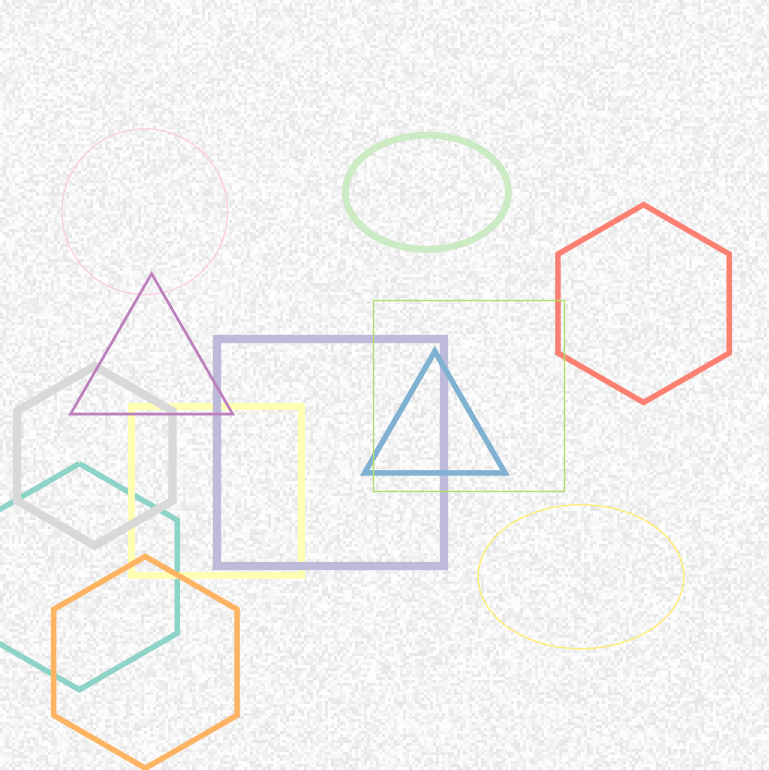[{"shape": "hexagon", "thickness": 2, "radius": 0.73, "center": [0.103, 0.251]}, {"shape": "square", "thickness": 2.5, "radius": 0.55, "center": [0.28, 0.363]}, {"shape": "square", "thickness": 3, "radius": 0.74, "center": [0.43, 0.413]}, {"shape": "hexagon", "thickness": 2, "radius": 0.64, "center": [0.836, 0.606]}, {"shape": "triangle", "thickness": 2, "radius": 0.53, "center": [0.565, 0.438]}, {"shape": "hexagon", "thickness": 2, "radius": 0.69, "center": [0.189, 0.14]}, {"shape": "square", "thickness": 0.5, "radius": 0.62, "center": [0.608, 0.486]}, {"shape": "circle", "thickness": 0.5, "radius": 0.54, "center": [0.188, 0.725]}, {"shape": "hexagon", "thickness": 3, "radius": 0.58, "center": [0.123, 0.408]}, {"shape": "triangle", "thickness": 1, "radius": 0.61, "center": [0.197, 0.523]}, {"shape": "oval", "thickness": 2.5, "radius": 0.53, "center": [0.554, 0.75]}, {"shape": "oval", "thickness": 0.5, "radius": 0.67, "center": [0.755, 0.251]}]